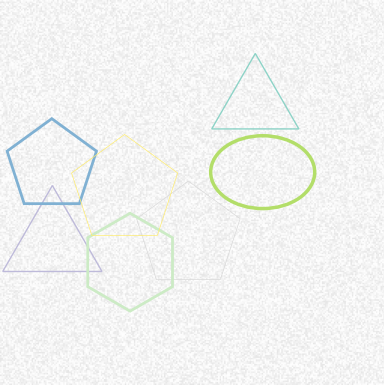[{"shape": "triangle", "thickness": 1, "radius": 0.65, "center": [0.663, 0.73]}, {"shape": "triangle", "thickness": 1, "radius": 0.74, "center": [0.136, 0.369]}, {"shape": "pentagon", "thickness": 2, "radius": 0.61, "center": [0.134, 0.57]}, {"shape": "oval", "thickness": 2.5, "radius": 0.68, "center": [0.682, 0.553]}, {"shape": "pentagon", "thickness": 0.5, "radius": 0.71, "center": [0.489, 0.388]}, {"shape": "hexagon", "thickness": 2, "radius": 0.64, "center": [0.338, 0.319]}, {"shape": "pentagon", "thickness": 0.5, "radius": 0.72, "center": [0.324, 0.506]}]